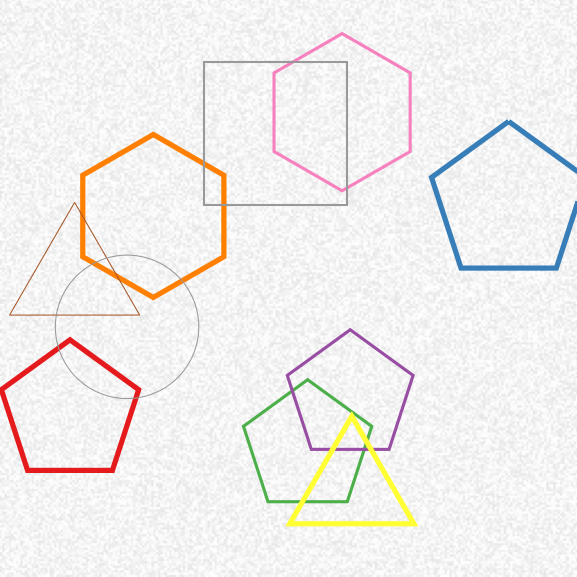[{"shape": "pentagon", "thickness": 2.5, "radius": 0.62, "center": [0.121, 0.286]}, {"shape": "pentagon", "thickness": 2.5, "radius": 0.7, "center": [0.881, 0.649]}, {"shape": "pentagon", "thickness": 1.5, "radius": 0.58, "center": [0.533, 0.225]}, {"shape": "pentagon", "thickness": 1.5, "radius": 0.57, "center": [0.606, 0.314]}, {"shape": "hexagon", "thickness": 2.5, "radius": 0.71, "center": [0.265, 0.625]}, {"shape": "triangle", "thickness": 2.5, "radius": 0.62, "center": [0.609, 0.154]}, {"shape": "triangle", "thickness": 0.5, "radius": 0.65, "center": [0.129, 0.519]}, {"shape": "hexagon", "thickness": 1.5, "radius": 0.68, "center": [0.592, 0.805]}, {"shape": "circle", "thickness": 0.5, "radius": 0.62, "center": [0.22, 0.433]}, {"shape": "square", "thickness": 1, "radius": 0.62, "center": [0.477, 0.768]}]